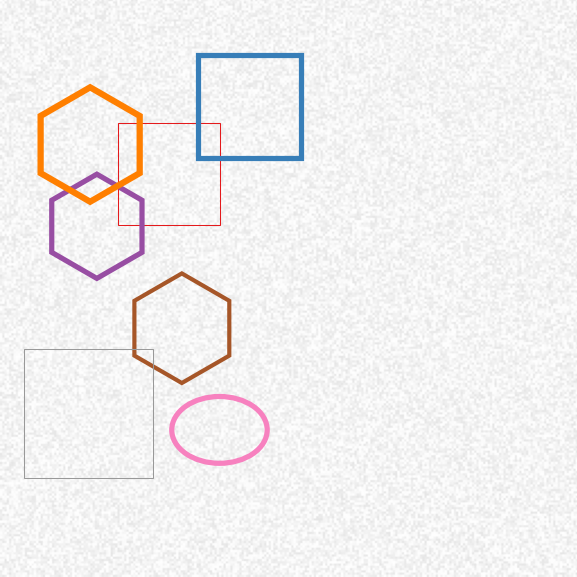[{"shape": "square", "thickness": 0.5, "radius": 0.44, "center": [0.292, 0.698]}, {"shape": "square", "thickness": 2.5, "radius": 0.45, "center": [0.433, 0.815]}, {"shape": "hexagon", "thickness": 2.5, "radius": 0.45, "center": [0.168, 0.607]}, {"shape": "hexagon", "thickness": 3, "radius": 0.5, "center": [0.156, 0.749]}, {"shape": "hexagon", "thickness": 2, "radius": 0.47, "center": [0.315, 0.431]}, {"shape": "oval", "thickness": 2.5, "radius": 0.41, "center": [0.38, 0.255]}, {"shape": "square", "thickness": 0.5, "radius": 0.56, "center": [0.153, 0.284]}]